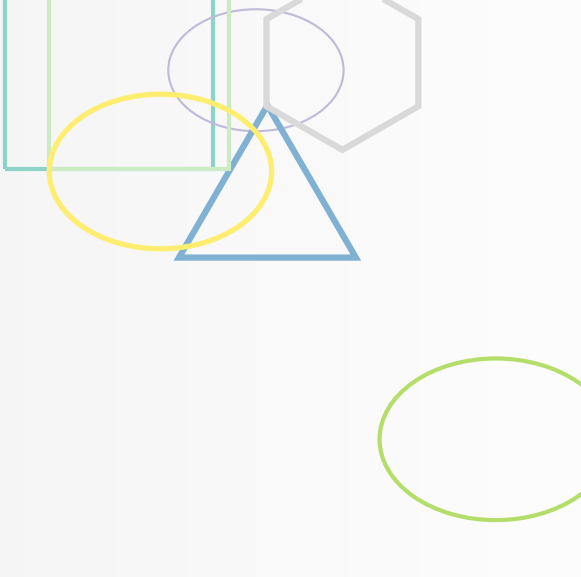[{"shape": "square", "thickness": 2, "radius": 0.9, "center": [0.187, 0.885]}, {"shape": "oval", "thickness": 1, "radius": 0.75, "center": [0.44, 0.878]}, {"shape": "triangle", "thickness": 3, "radius": 0.88, "center": [0.46, 0.641]}, {"shape": "oval", "thickness": 2, "radius": 1.0, "center": [0.853, 0.238]}, {"shape": "hexagon", "thickness": 3, "radius": 0.75, "center": [0.589, 0.891]}, {"shape": "square", "thickness": 2, "radius": 0.77, "center": [0.239, 0.861]}, {"shape": "oval", "thickness": 2.5, "radius": 0.96, "center": [0.276, 0.702]}]